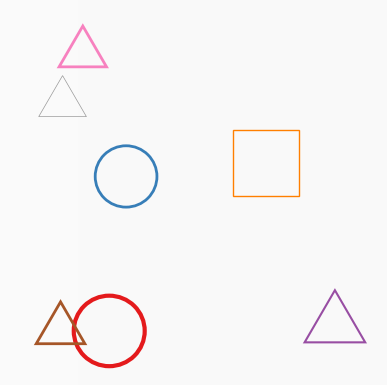[{"shape": "circle", "thickness": 3, "radius": 0.46, "center": [0.282, 0.14]}, {"shape": "circle", "thickness": 2, "radius": 0.4, "center": [0.325, 0.542]}, {"shape": "triangle", "thickness": 1.5, "radius": 0.45, "center": [0.864, 0.156]}, {"shape": "square", "thickness": 1, "radius": 0.43, "center": [0.686, 0.577]}, {"shape": "triangle", "thickness": 2, "radius": 0.36, "center": [0.156, 0.143]}, {"shape": "triangle", "thickness": 2, "radius": 0.35, "center": [0.214, 0.862]}, {"shape": "triangle", "thickness": 0.5, "radius": 0.36, "center": [0.161, 0.733]}]